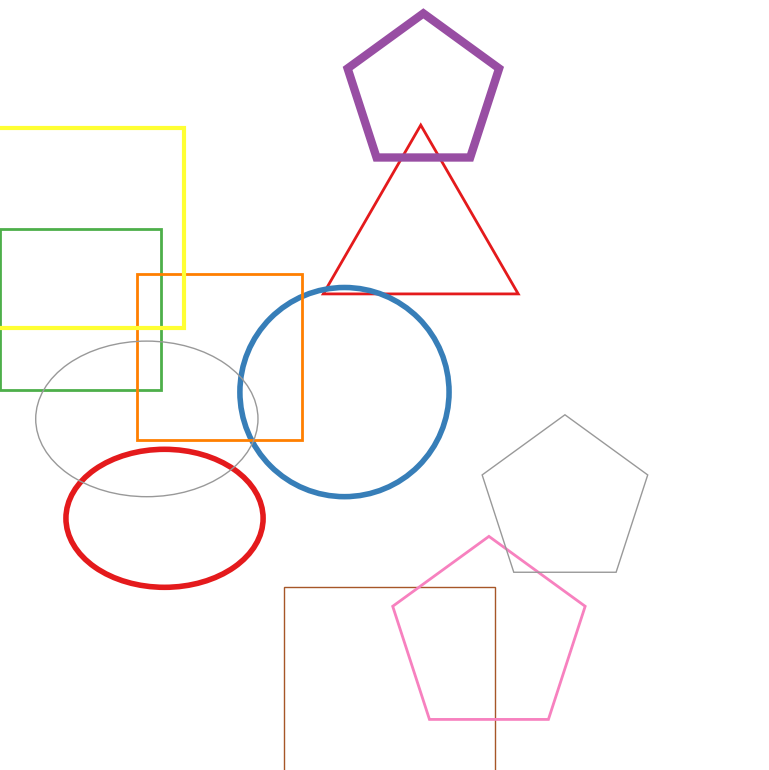[{"shape": "oval", "thickness": 2, "radius": 0.64, "center": [0.214, 0.327]}, {"shape": "triangle", "thickness": 1, "radius": 0.73, "center": [0.546, 0.691]}, {"shape": "circle", "thickness": 2, "radius": 0.68, "center": [0.447, 0.491]}, {"shape": "square", "thickness": 1, "radius": 0.52, "center": [0.105, 0.598]}, {"shape": "pentagon", "thickness": 3, "radius": 0.52, "center": [0.55, 0.879]}, {"shape": "square", "thickness": 1, "radius": 0.54, "center": [0.285, 0.536]}, {"shape": "square", "thickness": 1.5, "radius": 0.65, "center": [0.109, 0.704]}, {"shape": "square", "thickness": 0.5, "radius": 0.69, "center": [0.506, 0.1]}, {"shape": "pentagon", "thickness": 1, "radius": 0.66, "center": [0.635, 0.172]}, {"shape": "oval", "thickness": 0.5, "radius": 0.72, "center": [0.191, 0.456]}, {"shape": "pentagon", "thickness": 0.5, "radius": 0.57, "center": [0.734, 0.348]}]